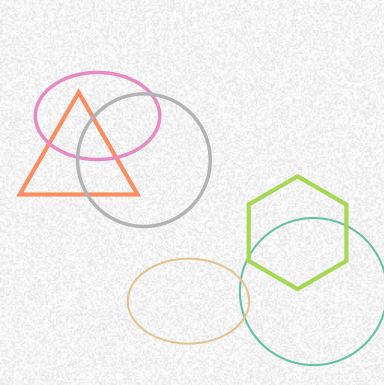[{"shape": "circle", "thickness": 1.5, "radius": 0.96, "center": [0.814, 0.243]}, {"shape": "triangle", "thickness": 3, "radius": 0.88, "center": [0.204, 0.583]}, {"shape": "oval", "thickness": 2.5, "radius": 0.81, "center": [0.253, 0.699]}, {"shape": "hexagon", "thickness": 3, "radius": 0.73, "center": [0.773, 0.396]}, {"shape": "oval", "thickness": 1.5, "radius": 0.79, "center": [0.49, 0.218]}, {"shape": "circle", "thickness": 2.5, "radius": 0.86, "center": [0.374, 0.584]}]